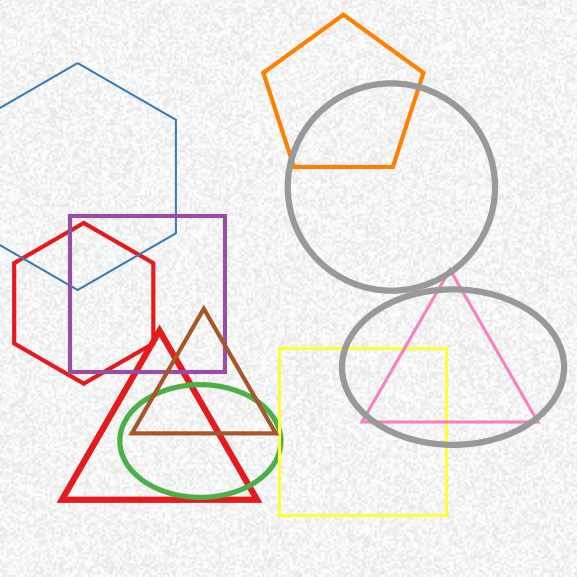[{"shape": "triangle", "thickness": 3, "radius": 0.98, "center": [0.276, 0.231]}, {"shape": "hexagon", "thickness": 2, "radius": 0.7, "center": [0.145, 0.474]}, {"shape": "hexagon", "thickness": 1, "radius": 0.98, "center": [0.134, 0.693]}, {"shape": "oval", "thickness": 2.5, "radius": 0.7, "center": [0.347, 0.235]}, {"shape": "square", "thickness": 2, "radius": 0.67, "center": [0.256, 0.49]}, {"shape": "pentagon", "thickness": 2, "radius": 0.73, "center": [0.595, 0.828]}, {"shape": "square", "thickness": 1.5, "radius": 0.72, "center": [0.628, 0.252]}, {"shape": "triangle", "thickness": 2, "radius": 0.72, "center": [0.353, 0.321]}, {"shape": "triangle", "thickness": 1.5, "radius": 0.88, "center": [0.779, 0.356]}, {"shape": "oval", "thickness": 3, "radius": 0.96, "center": [0.784, 0.363]}, {"shape": "circle", "thickness": 3, "radius": 0.9, "center": [0.678, 0.675]}]